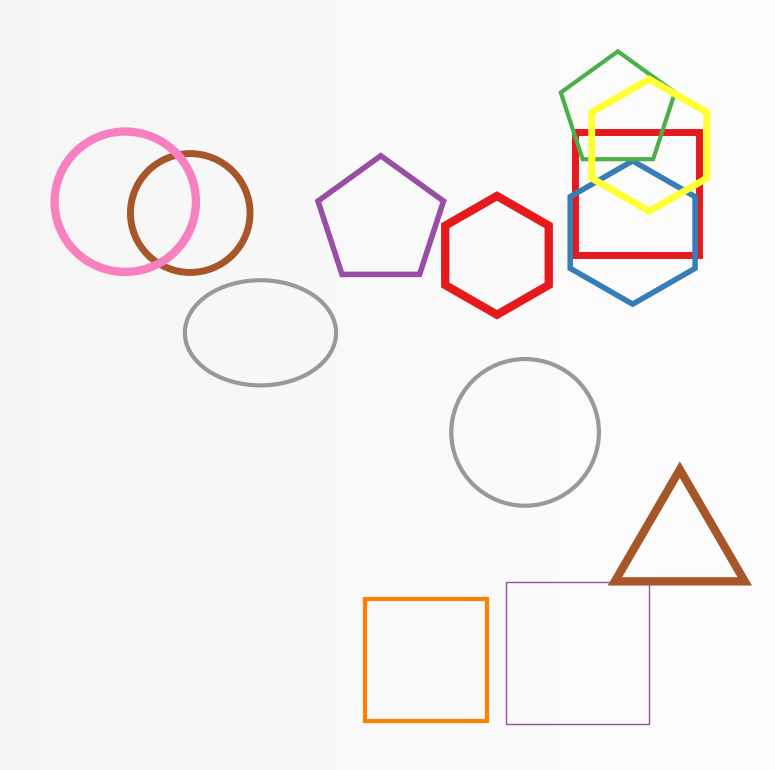[{"shape": "hexagon", "thickness": 3, "radius": 0.39, "center": [0.641, 0.668]}, {"shape": "square", "thickness": 2.5, "radius": 0.4, "center": [0.822, 0.749]}, {"shape": "hexagon", "thickness": 2, "radius": 0.47, "center": [0.816, 0.698]}, {"shape": "pentagon", "thickness": 1.5, "radius": 0.39, "center": [0.797, 0.856]}, {"shape": "pentagon", "thickness": 2, "radius": 0.43, "center": [0.491, 0.713]}, {"shape": "square", "thickness": 0.5, "radius": 0.46, "center": [0.745, 0.152]}, {"shape": "square", "thickness": 1.5, "radius": 0.39, "center": [0.55, 0.143]}, {"shape": "hexagon", "thickness": 2.5, "radius": 0.43, "center": [0.838, 0.811]}, {"shape": "triangle", "thickness": 3, "radius": 0.48, "center": [0.877, 0.293]}, {"shape": "circle", "thickness": 2.5, "radius": 0.39, "center": [0.245, 0.723]}, {"shape": "circle", "thickness": 3, "radius": 0.46, "center": [0.162, 0.738]}, {"shape": "circle", "thickness": 1.5, "radius": 0.48, "center": [0.678, 0.438]}, {"shape": "oval", "thickness": 1.5, "radius": 0.49, "center": [0.336, 0.568]}]